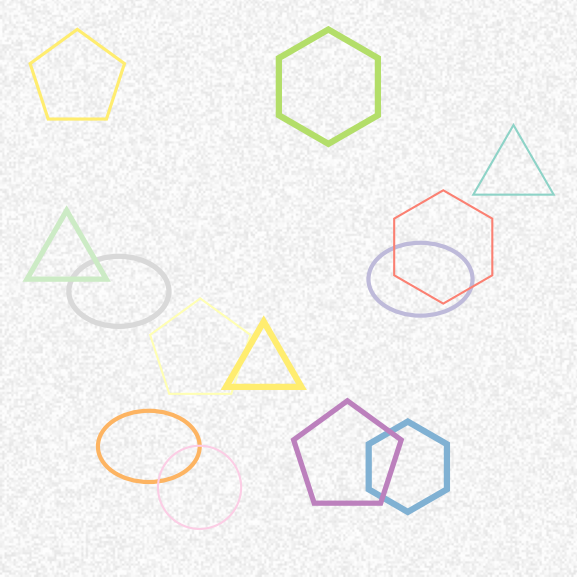[{"shape": "triangle", "thickness": 1, "radius": 0.4, "center": [0.889, 0.702]}, {"shape": "pentagon", "thickness": 1, "radius": 0.46, "center": [0.347, 0.391]}, {"shape": "oval", "thickness": 2, "radius": 0.45, "center": [0.728, 0.516]}, {"shape": "hexagon", "thickness": 1, "radius": 0.49, "center": [0.768, 0.572]}, {"shape": "hexagon", "thickness": 3, "radius": 0.39, "center": [0.706, 0.191]}, {"shape": "oval", "thickness": 2, "radius": 0.44, "center": [0.258, 0.226]}, {"shape": "hexagon", "thickness": 3, "radius": 0.5, "center": [0.569, 0.849]}, {"shape": "circle", "thickness": 1, "radius": 0.36, "center": [0.346, 0.155]}, {"shape": "oval", "thickness": 2.5, "radius": 0.43, "center": [0.206, 0.495]}, {"shape": "pentagon", "thickness": 2.5, "radius": 0.49, "center": [0.602, 0.207]}, {"shape": "triangle", "thickness": 2.5, "radius": 0.4, "center": [0.115, 0.555]}, {"shape": "triangle", "thickness": 3, "radius": 0.38, "center": [0.457, 0.367]}, {"shape": "pentagon", "thickness": 1.5, "radius": 0.43, "center": [0.134, 0.862]}]